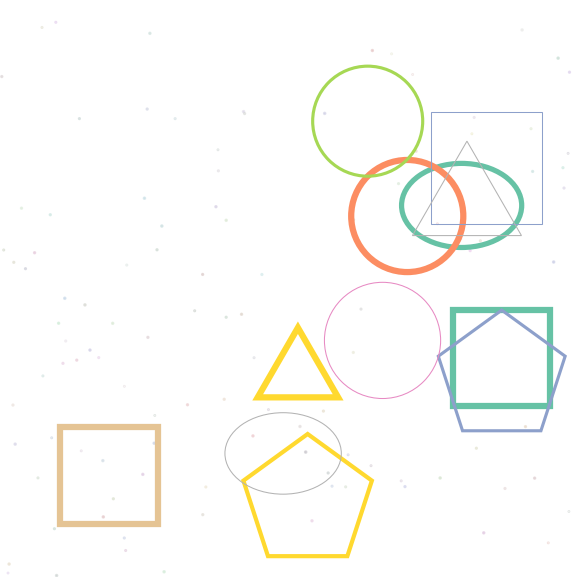[{"shape": "square", "thickness": 3, "radius": 0.42, "center": [0.868, 0.379]}, {"shape": "oval", "thickness": 2.5, "radius": 0.52, "center": [0.799, 0.643]}, {"shape": "circle", "thickness": 3, "radius": 0.49, "center": [0.705, 0.625]}, {"shape": "square", "thickness": 0.5, "radius": 0.48, "center": [0.842, 0.708]}, {"shape": "pentagon", "thickness": 1.5, "radius": 0.58, "center": [0.869, 0.347]}, {"shape": "circle", "thickness": 0.5, "radius": 0.5, "center": [0.662, 0.41]}, {"shape": "circle", "thickness": 1.5, "radius": 0.48, "center": [0.637, 0.789]}, {"shape": "pentagon", "thickness": 2, "radius": 0.58, "center": [0.533, 0.131]}, {"shape": "triangle", "thickness": 3, "radius": 0.4, "center": [0.516, 0.351]}, {"shape": "square", "thickness": 3, "radius": 0.42, "center": [0.189, 0.176]}, {"shape": "oval", "thickness": 0.5, "radius": 0.5, "center": [0.49, 0.214]}, {"shape": "triangle", "thickness": 0.5, "radius": 0.55, "center": [0.809, 0.646]}]